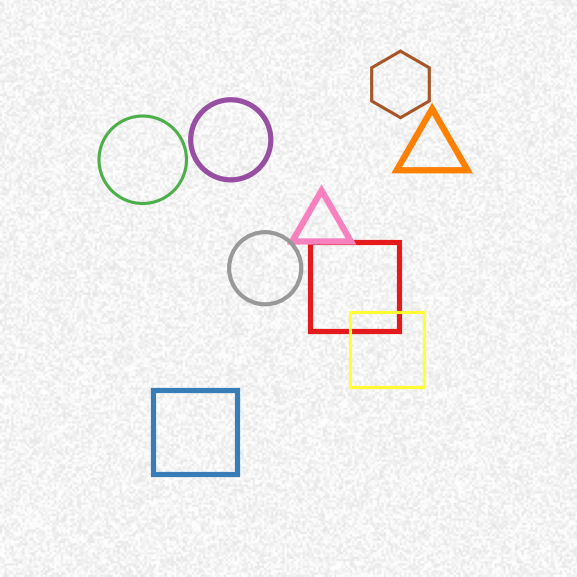[{"shape": "square", "thickness": 2.5, "radius": 0.39, "center": [0.615, 0.504]}, {"shape": "square", "thickness": 2.5, "radius": 0.36, "center": [0.338, 0.251]}, {"shape": "circle", "thickness": 1.5, "radius": 0.38, "center": [0.247, 0.722]}, {"shape": "circle", "thickness": 2.5, "radius": 0.35, "center": [0.4, 0.757]}, {"shape": "triangle", "thickness": 3, "radius": 0.35, "center": [0.748, 0.74]}, {"shape": "square", "thickness": 1.5, "radius": 0.32, "center": [0.67, 0.394]}, {"shape": "hexagon", "thickness": 1.5, "radius": 0.29, "center": [0.693, 0.853]}, {"shape": "triangle", "thickness": 3, "radius": 0.29, "center": [0.557, 0.61]}, {"shape": "circle", "thickness": 2, "radius": 0.31, "center": [0.459, 0.535]}]